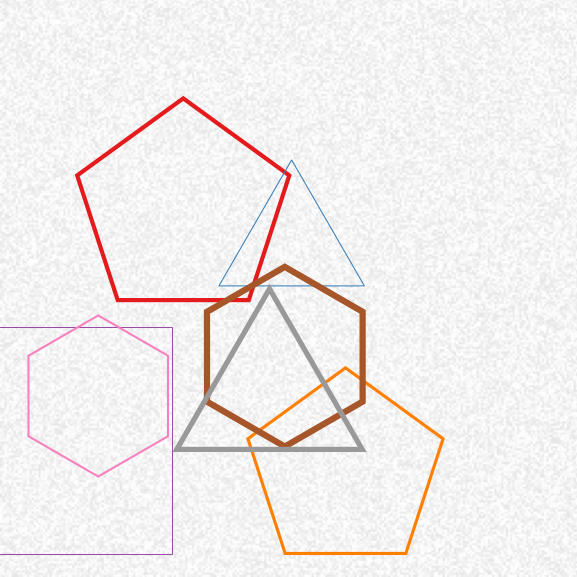[{"shape": "pentagon", "thickness": 2, "radius": 0.97, "center": [0.317, 0.636]}, {"shape": "triangle", "thickness": 0.5, "radius": 0.73, "center": [0.505, 0.577]}, {"shape": "square", "thickness": 0.5, "radius": 0.98, "center": [0.101, 0.236]}, {"shape": "pentagon", "thickness": 1.5, "radius": 0.89, "center": [0.598, 0.184]}, {"shape": "hexagon", "thickness": 3, "radius": 0.78, "center": [0.493, 0.381]}, {"shape": "hexagon", "thickness": 1, "radius": 0.7, "center": [0.17, 0.313]}, {"shape": "triangle", "thickness": 2.5, "radius": 0.93, "center": [0.467, 0.314]}]